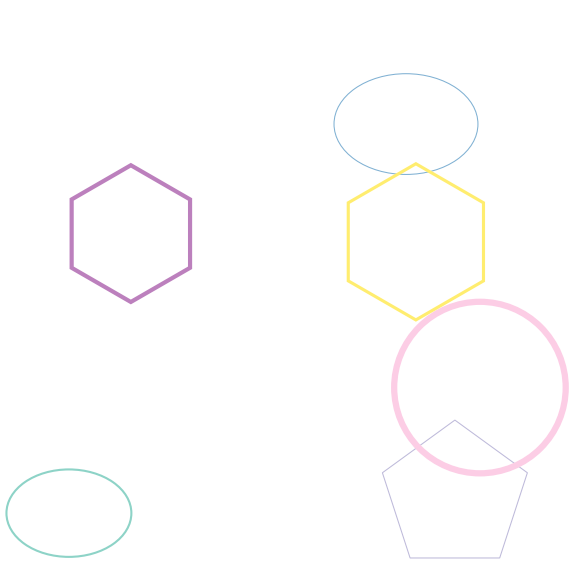[{"shape": "oval", "thickness": 1, "radius": 0.54, "center": [0.119, 0.111]}, {"shape": "pentagon", "thickness": 0.5, "radius": 0.66, "center": [0.788, 0.14]}, {"shape": "oval", "thickness": 0.5, "radius": 0.62, "center": [0.703, 0.784]}, {"shape": "circle", "thickness": 3, "radius": 0.74, "center": [0.831, 0.328]}, {"shape": "hexagon", "thickness": 2, "radius": 0.59, "center": [0.227, 0.595]}, {"shape": "hexagon", "thickness": 1.5, "radius": 0.68, "center": [0.72, 0.58]}]